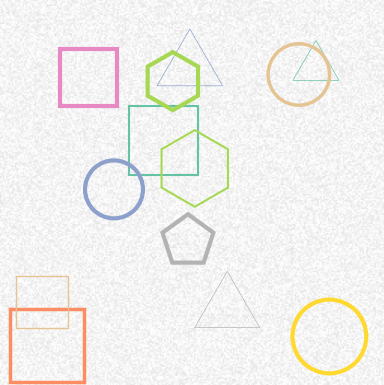[{"shape": "square", "thickness": 1.5, "radius": 0.45, "center": [0.424, 0.635]}, {"shape": "triangle", "thickness": 0.5, "radius": 0.35, "center": [0.821, 0.826]}, {"shape": "square", "thickness": 2.5, "radius": 0.48, "center": [0.122, 0.102]}, {"shape": "circle", "thickness": 3, "radius": 0.38, "center": [0.296, 0.508]}, {"shape": "triangle", "thickness": 0.5, "radius": 0.49, "center": [0.493, 0.826]}, {"shape": "square", "thickness": 3, "radius": 0.38, "center": [0.23, 0.799]}, {"shape": "hexagon", "thickness": 1.5, "radius": 0.5, "center": [0.506, 0.562]}, {"shape": "hexagon", "thickness": 3, "radius": 0.38, "center": [0.449, 0.789]}, {"shape": "circle", "thickness": 3, "radius": 0.48, "center": [0.856, 0.126]}, {"shape": "square", "thickness": 1, "radius": 0.34, "center": [0.11, 0.216]}, {"shape": "circle", "thickness": 2.5, "radius": 0.4, "center": [0.776, 0.807]}, {"shape": "triangle", "thickness": 0.5, "radius": 0.49, "center": [0.59, 0.198]}, {"shape": "pentagon", "thickness": 3, "radius": 0.35, "center": [0.488, 0.374]}]